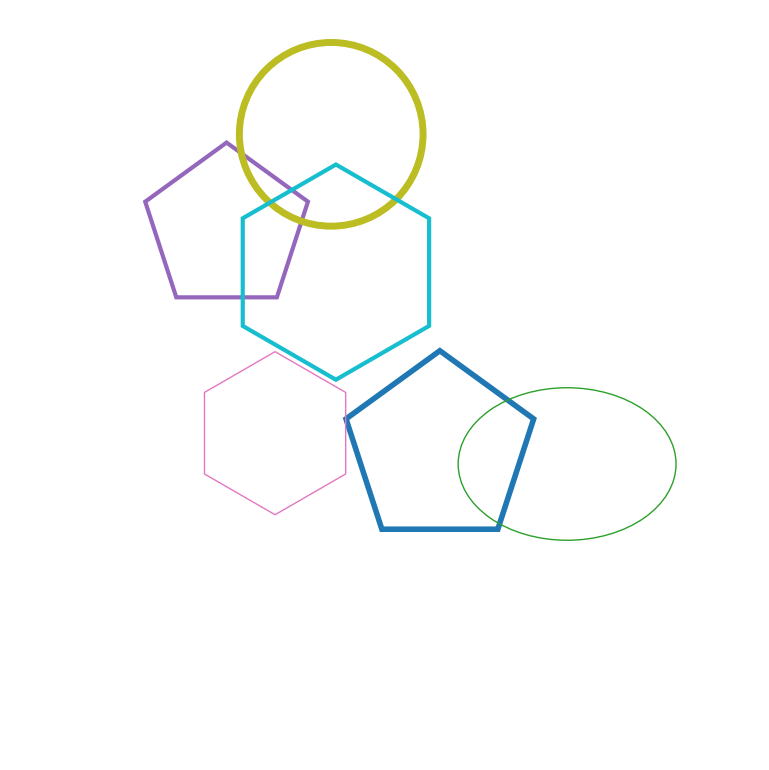[{"shape": "pentagon", "thickness": 2, "radius": 0.64, "center": [0.571, 0.416]}, {"shape": "oval", "thickness": 0.5, "radius": 0.71, "center": [0.737, 0.397]}, {"shape": "pentagon", "thickness": 1.5, "radius": 0.56, "center": [0.294, 0.704]}, {"shape": "hexagon", "thickness": 0.5, "radius": 0.53, "center": [0.357, 0.437]}, {"shape": "circle", "thickness": 2.5, "radius": 0.6, "center": [0.43, 0.826]}, {"shape": "hexagon", "thickness": 1.5, "radius": 0.7, "center": [0.436, 0.647]}]